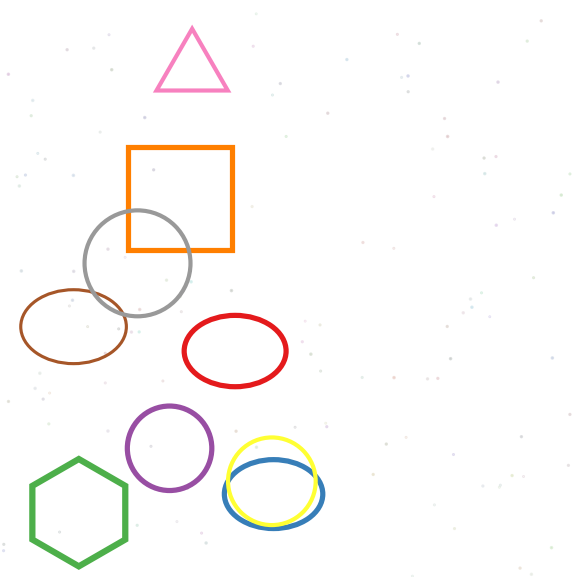[{"shape": "oval", "thickness": 2.5, "radius": 0.44, "center": [0.407, 0.391]}, {"shape": "oval", "thickness": 2.5, "radius": 0.43, "center": [0.474, 0.144]}, {"shape": "hexagon", "thickness": 3, "radius": 0.46, "center": [0.136, 0.111]}, {"shape": "circle", "thickness": 2.5, "radius": 0.37, "center": [0.294, 0.223]}, {"shape": "square", "thickness": 2.5, "radius": 0.45, "center": [0.312, 0.656]}, {"shape": "circle", "thickness": 2, "radius": 0.38, "center": [0.471, 0.166]}, {"shape": "oval", "thickness": 1.5, "radius": 0.46, "center": [0.127, 0.433]}, {"shape": "triangle", "thickness": 2, "radius": 0.36, "center": [0.333, 0.878]}, {"shape": "circle", "thickness": 2, "radius": 0.46, "center": [0.238, 0.543]}]